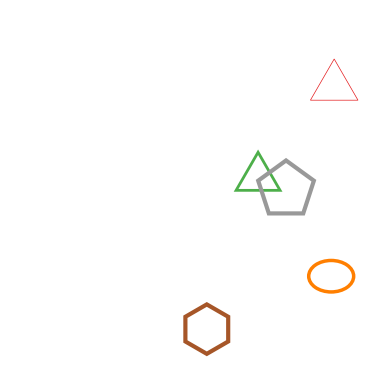[{"shape": "triangle", "thickness": 0.5, "radius": 0.36, "center": [0.868, 0.775]}, {"shape": "triangle", "thickness": 2, "radius": 0.33, "center": [0.67, 0.539]}, {"shape": "oval", "thickness": 2.5, "radius": 0.29, "center": [0.86, 0.283]}, {"shape": "hexagon", "thickness": 3, "radius": 0.32, "center": [0.537, 0.145]}, {"shape": "pentagon", "thickness": 3, "radius": 0.38, "center": [0.743, 0.507]}]